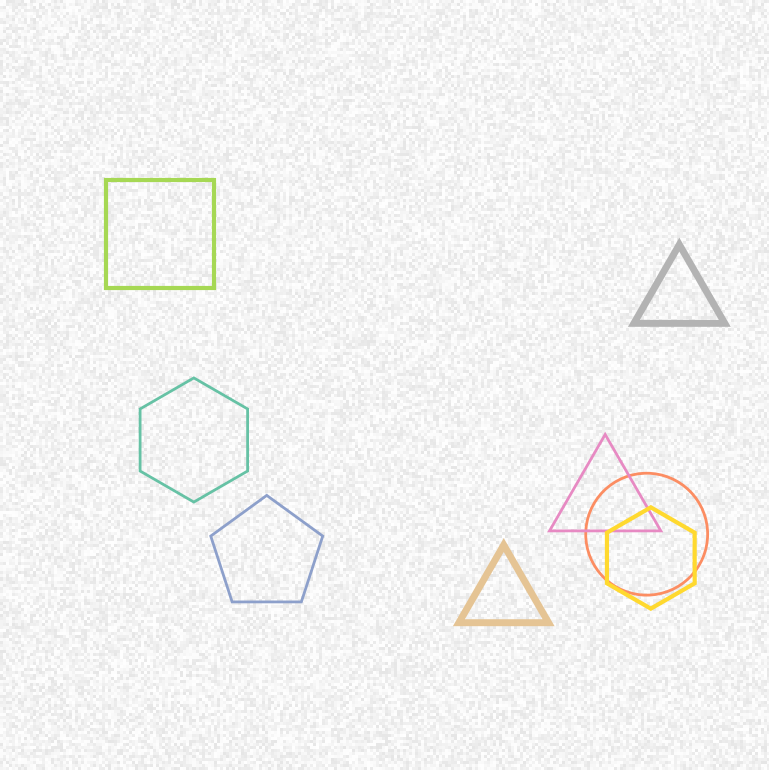[{"shape": "hexagon", "thickness": 1, "radius": 0.4, "center": [0.252, 0.429]}, {"shape": "circle", "thickness": 1, "radius": 0.4, "center": [0.84, 0.306]}, {"shape": "pentagon", "thickness": 1, "radius": 0.38, "center": [0.346, 0.28]}, {"shape": "triangle", "thickness": 1, "radius": 0.42, "center": [0.786, 0.352]}, {"shape": "square", "thickness": 1.5, "radius": 0.35, "center": [0.208, 0.696]}, {"shape": "hexagon", "thickness": 1.5, "radius": 0.33, "center": [0.845, 0.275]}, {"shape": "triangle", "thickness": 2.5, "radius": 0.34, "center": [0.654, 0.225]}, {"shape": "triangle", "thickness": 2.5, "radius": 0.34, "center": [0.882, 0.614]}]